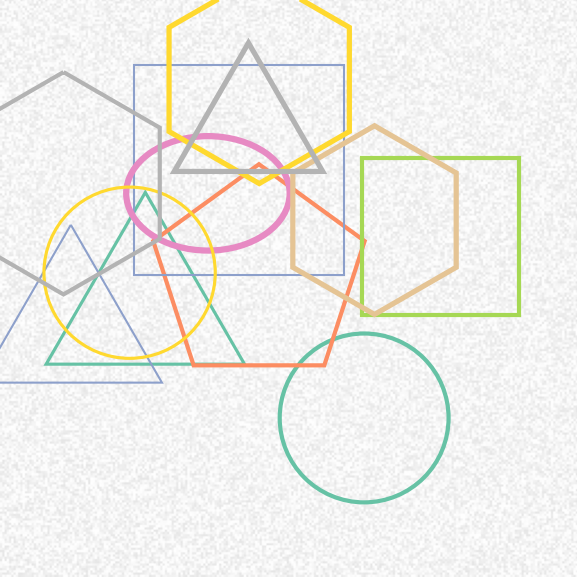[{"shape": "triangle", "thickness": 1.5, "radius": 0.99, "center": [0.252, 0.468]}, {"shape": "circle", "thickness": 2, "radius": 0.73, "center": [0.631, 0.275]}, {"shape": "pentagon", "thickness": 2, "radius": 0.96, "center": [0.448, 0.522]}, {"shape": "triangle", "thickness": 1, "radius": 0.91, "center": [0.123, 0.428]}, {"shape": "square", "thickness": 1, "radius": 0.91, "center": [0.414, 0.704]}, {"shape": "oval", "thickness": 3, "radius": 0.71, "center": [0.36, 0.664]}, {"shape": "square", "thickness": 2, "radius": 0.68, "center": [0.763, 0.589]}, {"shape": "hexagon", "thickness": 2.5, "radius": 0.9, "center": [0.449, 0.862]}, {"shape": "circle", "thickness": 1.5, "radius": 0.74, "center": [0.224, 0.527]}, {"shape": "hexagon", "thickness": 2.5, "radius": 0.82, "center": [0.648, 0.618]}, {"shape": "hexagon", "thickness": 2, "radius": 0.96, "center": [0.11, 0.682]}, {"shape": "triangle", "thickness": 2.5, "radius": 0.74, "center": [0.43, 0.776]}]